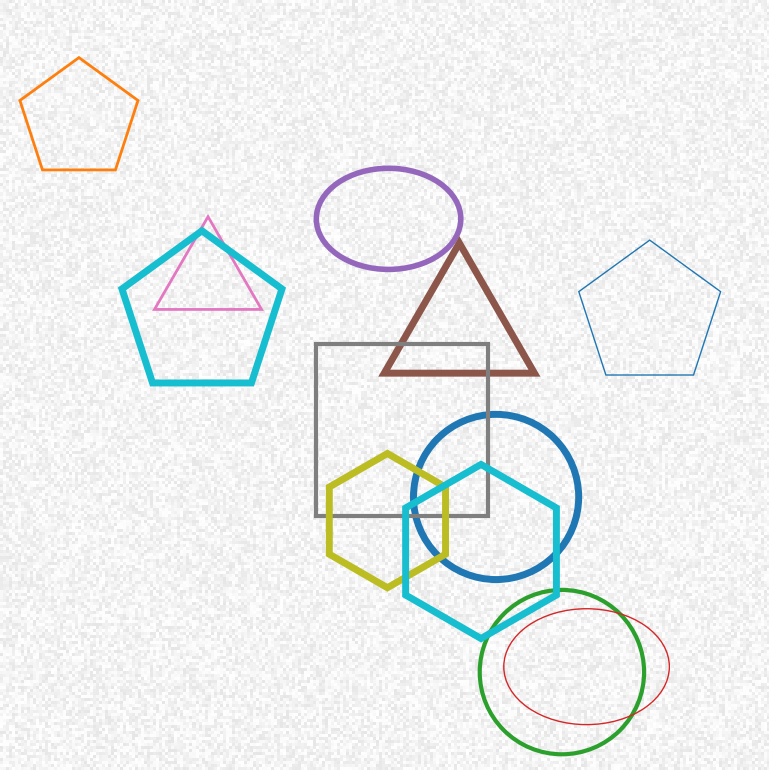[{"shape": "circle", "thickness": 2.5, "radius": 0.54, "center": [0.644, 0.355]}, {"shape": "pentagon", "thickness": 0.5, "radius": 0.48, "center": [0.844, 0.591]}, {"shape": "pentagon", "thickness": 1, "radius": 0.4, "center": [0.103, 0.845]}, {"shape": "circle", "thickness": 1.5, "radius": 0.53, "center": [0.73, 0.127]}, {"shape": "oval", "thickness": 0.5, "radius": 0.54, "center": [0.762, 0.134]}, {"shape": "oval", "thickness": 2, "radius": 0.47, "center": [0.505, 0.716]}, {"shape": "triangle", "thickness": 2.5, "radius": 0.56, "center": [0.597, 0.572]}, {"shape": "triangle", "thickness": 1, "radius": 0.4, "center": [0.27, 0.638]}, {"shape": "square", "thickness": 1.5, "radius": 0.56, "center": [0.522, 0.442]}, {"shape": "hexagon", "thickness": 2.5, "radius": 0.44, "center": [0.503, 0.324]}, {"shape": "pentagon", "thickness": 2.5, "radius": 0.55, "center": [0.262, 0.591]}, {"shape": "hexagon", "thickness": 2.5, "radius": 0.57, "center": [0.625, 0.284]}]